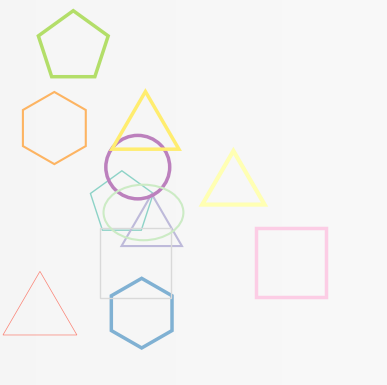[{"shape": "pentagon", "thickness": 1, "radius": 0.43, "center": [0.315, 0.471]}, {"shape": "triangle", "thickness": 3, "radius": 0.46, "center": [0.602, 0.515]}, {"shape": "triangle", "thickness": 1.5, "radius": 0.45, "center": [0.392, 0.406]}, {"shape": "triangle", "thickness": 0.5, "radius": 0.55, "center": [0.103, 0.185]}, {"shape": "hexagon", "thickness": 2.5, "radius": 0.45, "center": [0.366, 0.187]}, {"shape": "hexagon", "thickness": 1.5, "radius": 0.47, "center": [0.14, 0.667]}, {"shape": "pentagon", "thickness": 2.5, "radius": 0.47, "center": [0.189, 0.877]}, {"shape": "square", "thickness": 2.5, "radius": 0.45, "center": [0.75, 0.318]}, {"shape": "square", "thickness": 1, "radius": 0.46, "center": [0.35, 0.317]}, {"shape": "circle", "thickness": 2.5, "radius": 0.41, "center": [0.356, 0.566]}, {"shape": "oval", "thickness": 1.5, "radius": 0.52, "center": [0.37, 0.448]}, {"shape": "triangle", "thickness": 2.5, "radius": 0.5, "center": [0.375, 0.662]}]